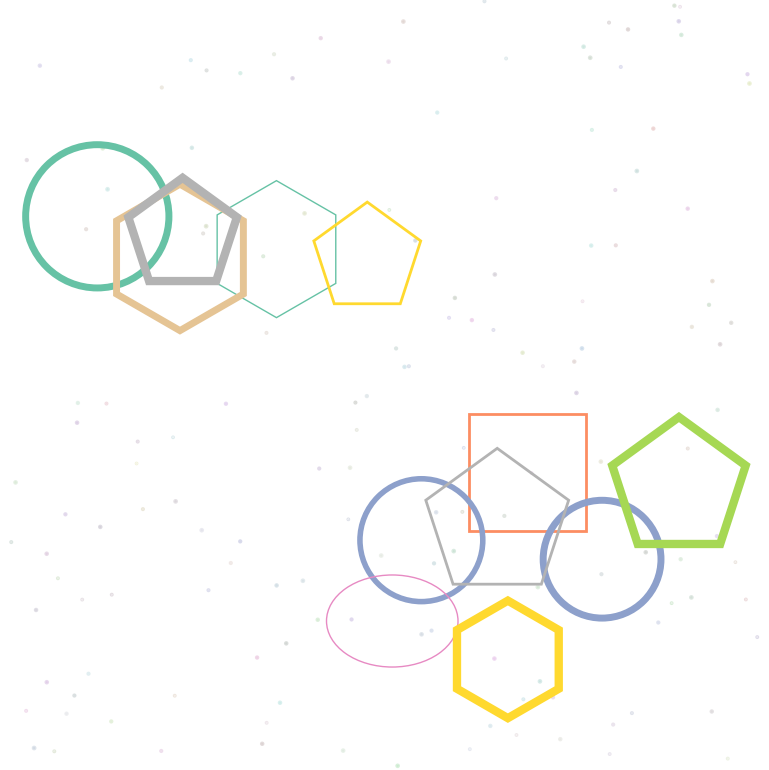[{"shape": "hexagon", "thickness": 0.5, "radius": 0.44, "center": [0.359, 0.676]}, {"shape": "circle", "thickness": 2.5, "radius": 0.47, "center": [0.126, 0.719]}, {"shape": "square", "thickness": 1, "radius": 0.38, "center": [0.685, 0.386]}, {"shape": "circle", "thickness": 2.5, "radius": 0.38, "center": [0.782, 0.274]}, {"shape": "circle", "thickness": 2, "radius": 0.4, "center": [0.547, 0.298]}, {"shape": "oval", "thickness": 0.5, "radius": 0.43, "center": [0.509, 0.193]}, {"shape": "pentagon", "thickness": 3, "radius": 0.46, "center": [0.882, 0.367]}, {"shape": "hexagon", "thickness": 3, "radius": 0.38, "center": [0.66, 0.144]}, {"shape": "pentagon", "thickness": 1, "radius": 0.36, "center": [0.477, 0.665]}, {"shape": "hexagon", "thickness": 2.5, "radius": 0.48, "center": [0.234, 0.666]}, {"shape": "pentagon", "thickness": 3, "radius": 0.37, "center": [0.237, 0.695]}, {"shape": "pentagon", "thickness": 1, "radius": 0.49, "center": [0.646, 0.32]}]